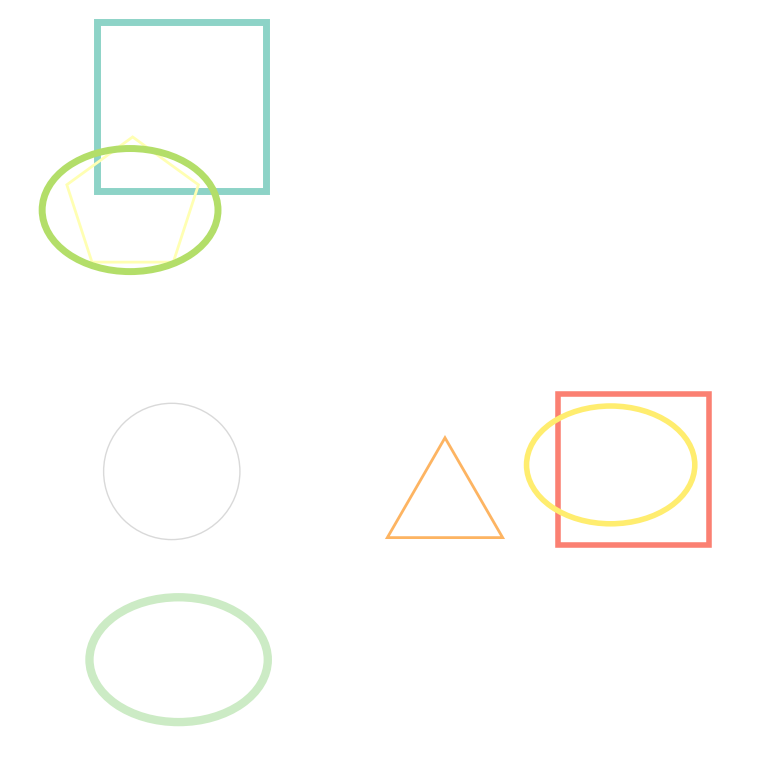[{"shape": "square", "thickness": 2.5, "radius": 0.55, "center": [0.236, 0.862]}, {"shape": "pentagon", "thickness": 1, "radius": 0.45, "center": [0.172, 0.732]}, {"shape": "square", "thickness": 2, "radius": 0.49, "center": [0.823, 0.39]}, {"shape": "triangle", "thickness": 1, "radius": 0.43, "center": [0.578, 0.345]}, {"shape": "oval", "thickness": 2.5, "radius": 0.57, "center": [0.169, 0.727]}, {"shape": "circle", "thickness": 0.5, "radius": 0.44, "center": [0.223, 0.388]}, {"shape": "oval", "thickness": 3, "radius": 0.58, "center": [0.232, 0.143]}, {"shape": "oval", "thickness": 2, "radius": 0.55, "center": [0.793, 0.396]}]